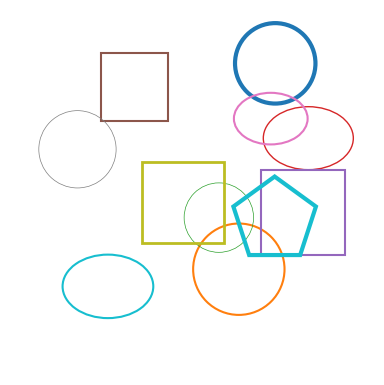[{"shape": "circle", "thickness": 3, "radius": 0.52, "center": [0.715, 0.835]}, {"shape": "circle", "thickness": 1.5, "radius": 0.59, "center": [0.62, 0.301]}, {"shape": "circle", "thickness": 0.5, "radius": 0.45, "center": [0.568, 0.435]}, {"shape": "oval", "thickness": 1, "radius": 0.58, "center": [0.801, 0.641]}, {"shape": "square", "thickness": 1.5, "radius": 0.55, "center": [0.788, 0.448]}, {"shape": "square", "thickness": 1.5, "radius": 0.44, "center": [0.349, 0.773]}, {"shape": "oval", "thickness": 1.5, "radius": 0.48, "center": [0.703, 0.692]}, {"shape": "circle", "thickness": 0.5, "radius": 0.5, "center": [0.201, 0.612]}, {"shape": "square", "thickness": 2, "radius": 0.53, "center": [0.475, 0.474]}, {"shape": "pentagon", "thickness": 3, "radius": 0.56, "center": [0.713, 0.429]}, {"shape": "oval", "thickness": 1.5, "radius": 0.59, "center": [0.28, 0.256]}]